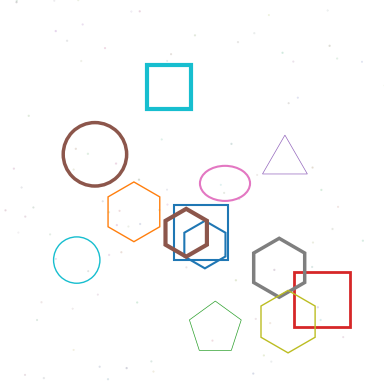[{"shape": "square", "thickness": 1.5, "radius": 0.35, "center": [0.522, 0.396]}, {"shape": "hexagon", "thickness": 1.5, "radius": 0.31, "center": [0.532, 0.365]}, {"shape": "hexagon", "thickness": 1, "radius": 0.39, "center": [0.348, 0.45]}, {"shape": "pentagon", "thickness": 0.5, "radius": 0.35, "center": [0.559, 0.147]}, {"shape": "square", "thickness": 2, "radius": 0.36, "center": [0.837, 0.222]}, {"shape": "triangle", "thickness": 0.5, "radius": 0.34, "center": [0.74, 0.582]}, {"shape": "circle", "thickness": 2.5, "radius": 0.41, "center": [0.247, 0.599]}, {"shape": "hexagon", "thickness": 3, "radius": 0.31, "center": [0.484, 0.395]}, {"shape": "oval", "thickness": 1.5, "radius": 0.33, "center": [0.584, 0.524]}, {"shape": "hexagon", "thickness": 2.5, "radius": 0.38, "center": [0.725, 0.305]}, {"shape": "hexagon", "thickness": 1, "radius": 0.41, "center": [0.748, 0.165]}, {"shape": "circle", "thickness": 1, "radius": 0.3, "center": [0.199, 0.325]}, {"shape": "square", "thickness": 3, "radius": 0.29, "center": [0.439, 0.774]}]